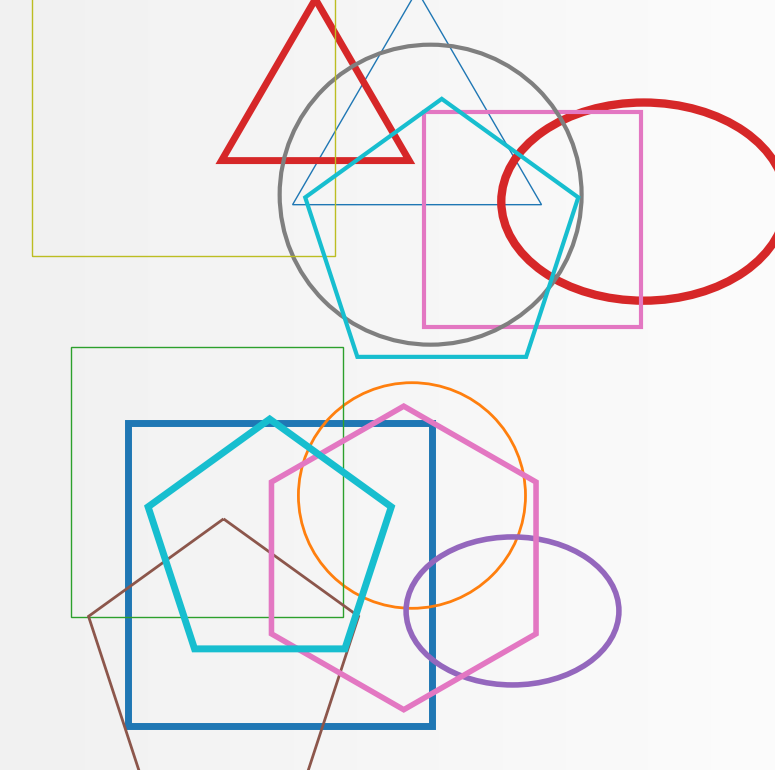[{"shape": "square", "thickness": 2.5, "radius": 0.98, "center": [0.361, 0.254]}, {"shape": "triangle", "thickness": 0.5, "radius": 0.93, "center": [0.538, 0.827]}, {"shape": "circle", "thickness": 1, "radius": 0.73, "center": [0.532, 0.356]}, {"shape": "square", "thickness": 0.5, "radius": 0.88, "center": [0.268, 0.374]}, {"shape": "oval", "thickness": 3, "radius": 0.92, "center": [0.831, 0.738]}, {"shape": "triangle", "thickness": 2.5, "radius": 0.7, "center": [0.407, 0.861]}, {"shape": "oval", "thickness": 2, "radius": 0.69, "center": [0.661, 0.207]}, {"shape": "pentagon", "thickness": 1, "radius": 0.92, "center": [0.288, 0.143]}, {"shape": "hexagon", "thickness": 2, "radius": 0.99, "center": [0.521, 0.275]}, {"shape": "square", "thickness": 1.5, "radius": 0.7, "center": [0.688, 0.715]}, {"shape": "circle", "thickness": 1.5, "radius": 0.97, "center": [0.556, 0.747]}, {"shape": "square", "thickness": 0.5, "radius": 0.98, "center": [0.237, 0.863]}, {"shape": "pentagon", "thickness": 2.5, "radius": 0.82, "center": [0.348, 0.291]}, {"shape": "pentagon", "thickness": 1.5, "radius": 0.93, "center": [0.57, 0.686]}]